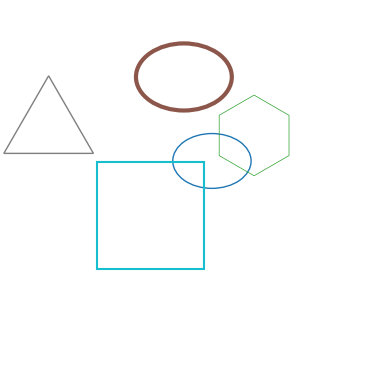[{"shape": "oval", "thickness": 1, "radius": 0.51, "center": [0.55, 0.582]}, {"shape": "hexagon", "thickness": 0.5, "radius": 0.52, "center": [0.66, 0.648]}, {"shape": "oval", "thickness": 3, "radius": 0.62, "center": [0.478, 0.8]}, {"shape": "triangle", "thickness": 1, "radius": 0.67, "center": [0.126, 0.669]}, {"shape": "square", "thickness": 1.5, "radius": 0.7, "center": [0.391, 0.44]}]